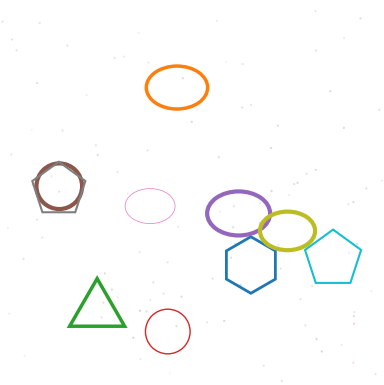[{"shape": "hexagon", "thickness": 2, "radius": 0.37, "center": [0.652, 0.312]}, {"shape": "oval", "thickness": 2.5, "radius": 0.4, "center": [0.46, 0.773]}, {"shape": "triangle", "thickness": 2.5, "radius": 0.41, "center": [0.252, 0.194]}, {"shape": "circle", "thickness": 1, "radius": 0.29, "center": [0.436, 0.139]}, {"shape": "oval", "thickness": 3, "radius": 0.41, "center": [0.62, 0.446]}, {"shape": "circle", "thickness": 3, "radius": 0.3, "center": [0.154, 0.516]}, {"shape": "oval", "thickness": 0.5, "radius": 0.32, "center": [0.39, 0.465]}, {"shape": "pentagon", "thickness": 1.5, "radius": 0.36, "center": [0.153, 0.507]}, {"shape": "oval", "thickness": 3, "radius": 0.36, "center": [0.747, 0.4]}, {"shape": "pentagon", "thickness": 1.5, "radius": 0.38, "center": [0.865, 0.327]}]